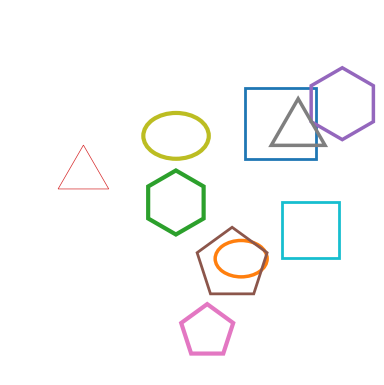[{"shape": "square", "thickness": 2, "radius": 0.46, "center": [0.729, 0.68]}, {"shape": "oval", "thickness": 2.5, "radius": 0.34, "center": [0.626, 0.328]}, {"shape": "hexagon", "thickness": 3, "radius": 0.42, "center": [0.457, 0.474]}, {"shape": "triangle", "thickness": 0.5, "radius": 0.38, "center": [0.217, 0.547]}, {"shape": "hexagon", "thickness": 2.5, "radius": 0.47, "center": [0.889, 0.731]}, {"shape": "pentagon", "thickness": 2, "radius": 0.48, "center": [0.603, 0.314]}, {"shape": "pentagon", "thickness": 3, "radius": 0.36, "center": [0.538, 0.139]}, {"shape": "triangle", "thickness": 2.5, "radius": 0.4, "center": [0.774, 0.663]}, {"shape": "oval", "thickness": 3, "radius": 0.43, "center": [0.457, 0.647]}, {"shape": "square", "thickness": 2, "radius": 0.37, "center": [0.807, 0.402]}]